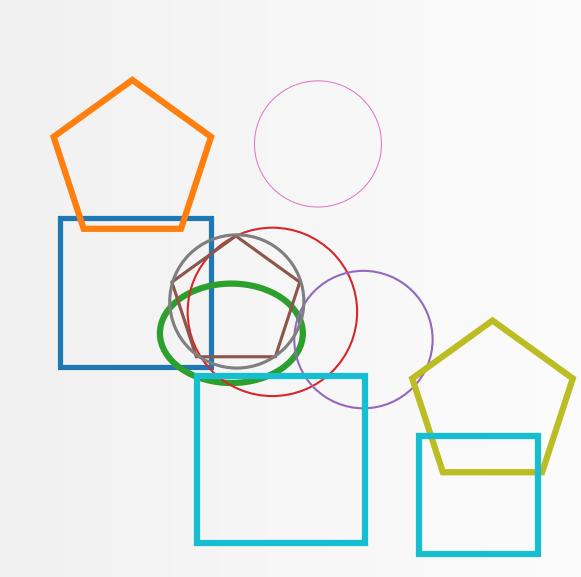[{"shape": "square", "thickness": 2.5, "radius": 0.65, "center": [0.233, 0.493]}, {"shape": "pentagon", "thickness": 3, "radius": 0.71, "center": [0.228, 0.718]}, {"shape": "oval", "thickness": 3, "radius": 0.61, "center": [0.398, 0.422]}, {"shape": "circle", "thickness": 1, "radius": 0.73, "center": [0.469, 0.459]}, {"shape": "circle", "thickness": 1, "radius": 0.6, "center": [0.625, 0.411]}, {"shape": "pentagon", "thickness": 1.5, "radius": 0.58, "center": [0.406, 0.475]}, {"shape": "circle", "thickness": 0.5, "radius": 0.55, "center": [0.547, 0.75]}, {"shape": "circle", "thickness": 1.5, "radius": 0.58, "center": [0.407, 0.477]}, {"shape": "pentagon", "thickness": 3, "radius": 0.73, "center": [0.847, 0.299]}, {"shape": "square", "thickness": 3, "radius": 0.51, "center": [0.823, 0.142]}, {"shape": "square", "thickness": 3, "radius": 0.72, "center": [0.483, 0.203]}]